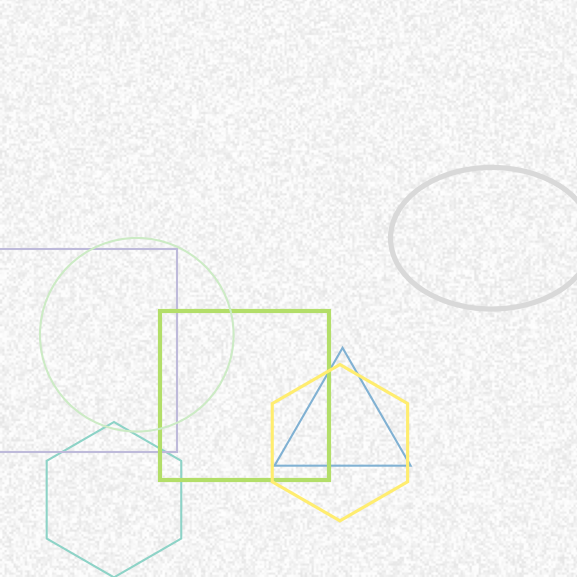[{"shape": "hexagon", "thickness": 1, "radius": 0.67, "center": [0.197, 0.134]}, {"shape": "square", "thickness": 1, "radius": 0.88, "center": [0.131, 0.392]}, {"shape": "triangle", "thickness": 1, "radius": 0.68, "center": [0.593, 0.261]}, {"shape": "square", "thickness": 2, "radius": 0.73, "center": [0.424, 0.315]}, {"shape": "oval", "thickness": 2.5, "radius": 0.88, "center": [0.851, 0.587]}, {"shape": "circle", "thickness": 1, "radius": 0.84, "center": [0.237, 0.419]}, {"shape": "hexagon", "thickness": 1.5, "radius": 0.68, "center": [0.589, 0.233]}]